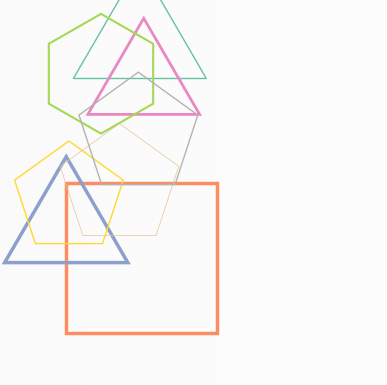[{"shape": "triangle", "thickness": 1, "radius": 0.99, "center": [0.361, 0.895]}, {"shape": "square", "thickness": 2.5, "radius": 0.97, "center": [0.364, 0.33]}, {"shape": "triangle", "thickness": 2.5, "radius": 0.92, "center": [0.171, 0.41]}, {"shape": "triangle", "thickness": 2, "radius": 0.83, "center": [0.371, 0.786]}, {"shape": "hexagon", "thickness": 1.5, "radius": 0.78, "center": [0.261, 0.809]}, {"shape": "pentagon", "thickness": 1, "radius": 0.74, "center": [0.178, 0.486]}, {"shape": "pentagon", "thickness": 0.5, "radius": 0.8, "center": [0.308, 0.518]}, {"shape": "pentagon", "thickness": 1, "radius": 0.81, "center": [0.357, 0.651]}]